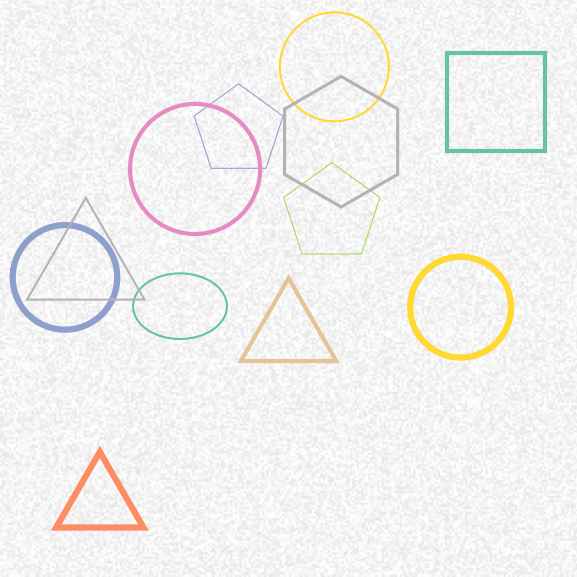[{"shape": "square", "thickness": 2, "radius": 0.43, "center": [0.859, 0.823]}, {"shape": "oval", "thickness": 1, "radius": 0.41, "center": [0.312, 0.469]}, {"shape": "triangle", "thickness": 3, "radius": 0.44, "center": [0.173, 0.129]}, {"shape": "circle", "thickness": 3, "radius": 0.45, "center": [0.112, 0.519]}, {"shape": "pentagon", "thickness": 0.5, "radius": 0.4, "center": [0.413, 0.773]}, {"shape": "circle", "thickness": 2, "radius": 0.56, "center": [0.338, 0.707]}, {"shape": "pentagon", "thickness": 0.5, "radius": 0.44, "center": [0.575, 0.63]}, {"shape": "circle", "thickness": 3, "radius": 0.44, "center": [0.798, 0.467]}, {"shape": "circle", "thickness": 1, "radius": 0.47, "center": [0.579, 0.883]}, {"shape": "triangle", "thickness": 2, "radius": 0.48, "center": [0.5, 0.422]}, {"shape": "hexagon", "thickness": 1.5, "radius": 0.57, "center": [0.591, 0.754]}, {"shape": "triangle", "thickness": 1, "radius": 0.59, "center": [0.149, 0.539]}]